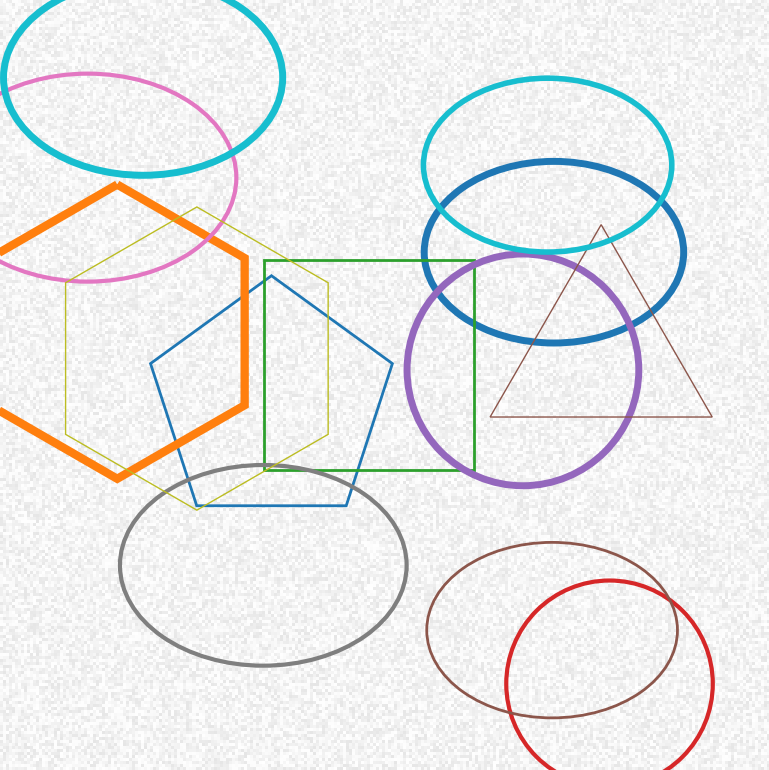[{"shape": "pentagon", "thickness": 1, "radius": 0.83, "center": [0.353, 0.477]}, {"shape": "oval", "thickness": 2.5, "radius": 0.84, "center": [0.719, 0.672]}, {"shape": "hexagon", "thickness": 3, "radius": 0.96, "center": [0.152, 0.569]}, {"shape": "square", "thickness": 1, "radius": 0.68, "center": [0.479, 0.526]}, {"shape": "circle", "thickness": 1.5, "radius": 0.67, "center": [0.792, 0.112]}, {"shape": "circle", "thickness": 2.5, "radius": 0.75, "center": [0.679, 0.52]}, {"shape": "triangle", "thickness": 0.5, "radius": 0.83, "center": [0.781, 0.542]}, {"shape": "oval", "thickness": 1, "radius": 0.81, "center": [0.717, 0.182]}, {"shape": "oval", "thickness": 1.5, "radius": 0.96, "center": [0.114, 0.769]}, {"shape": "oval", "thickness": 1.5, "radius": 0.93, "center": [0.342, 0.266]}, {"shape": "hexagon", "thickness": 0.5, "radius": 0.98, "center": [0.256, 0.534]}, {"shape": "oval", "thickness": 2, "radius": 0.81, "center": [0.711, 0.786]}, {"shape": "oval", "thickness": 2.5, "radius": 0.91, "center": [0.186, 0.899]}]